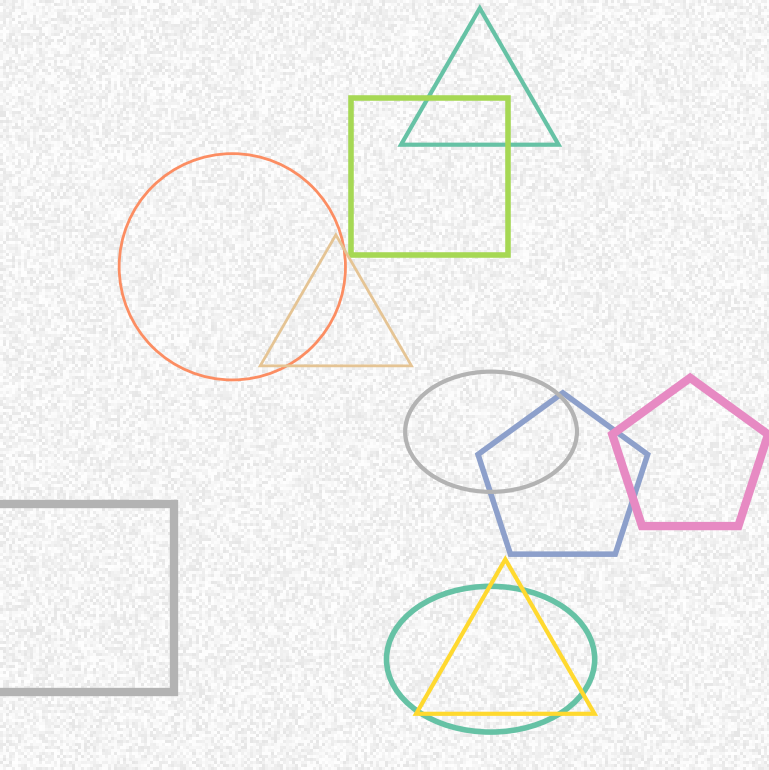[{"shape": "oval", "thickness": 2, "radius": 0.68, "center": [0.637, 0.144]}, {"shape": "triangle", "thickness": 1.5, "radius": 0.59, "center": [0.623, 0.871]}, {"shape": "circle", "thickness": 1, "radius": 0.73, "center": [0.302, 0.654]}, {"shape": "pentagon", "thickness": 2, "radius": 0.58, "center": [0.731, 0.374]}, {"shape": "pentagon", "thickness": 3, "radius": 0.53, "center": [0.896, 0.403]}, {"shape": "square", "thickness": 2, "radius": 0.51, "center": [0.558, 0.771]}, {"shape": "triangle", "thickness": 1.5, "radius": 0.67, "center": [0.656, 0.14]}, {"shape": "triangle", "thickness": 1, "radius": 0.57, "center": [0.436, 0.582]}, {"shape": "square", "thickness": 3, "radius": 0.61, "center": [0.103, 0.223]}, {"shape": "oval", "thickness": 1.5, "radius": 0.56, "center": [0.638, 0.439]}]